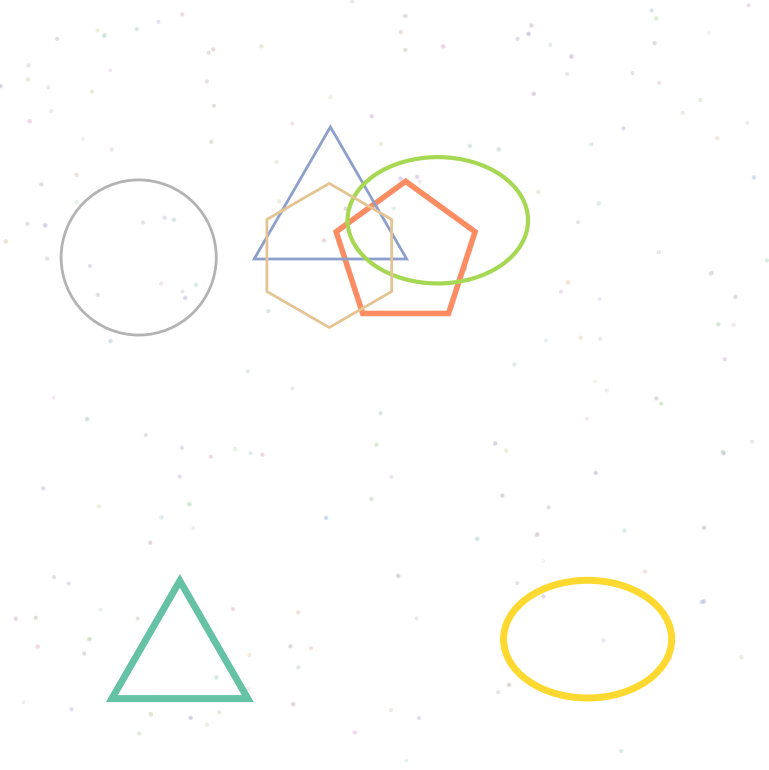[{"shape": "triangle", "thickness": 2.5, "radius": 0.51, "center": [0.234, 0.144]}, {"shape": "pentagon", "thickness": 2, "radius": 0.47, "center": [0.527, 0.67]}, {"shape": "triangle", "thickness": 1, "radius": 0.57, "center": [0.429, 0.721]}, {"shape": "oval", "thickness": 1.5, "radius": 0.59, "center": [0.569, 0.714]}, {"shape": "oval", "thickness": 2.5, "radius": 0.55, "center": [0.763, 0.17]}, {"shape": "hexagon", "thickness": 1, "radius": 0.47, "center": [0.428, 0.668]}, {"shape": "circle", "thickness": 1, "radius": 0.5, "center": [0.18, 0.666]}]